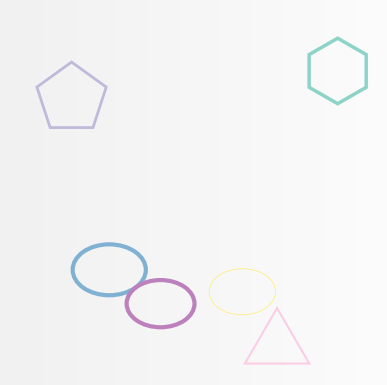[{"shape": "hexagon", "thickness": 2.5, "radius": 0.43, "center": [0.871, 0.816]}, {"shape": "pentagon", "thickness": 2, "radius": 0.47, "center": [0.185, 0.745]}, {"shape": "oval", "thickness": 3, "radius": 0.47, "center": [0.282, 0.299]}, {"shape": "triangle", "thickness": 1.5, "radius": 0.48, "center": [0.715, 0.104]}, {"shape": "oval", "thickness": 3, "radius": 0.44, "center": [0.414, 0.211]}, {"shape": "oval", "thickness": 0.5, "radius": 0.43, "center": [0.625, 0.242]}]